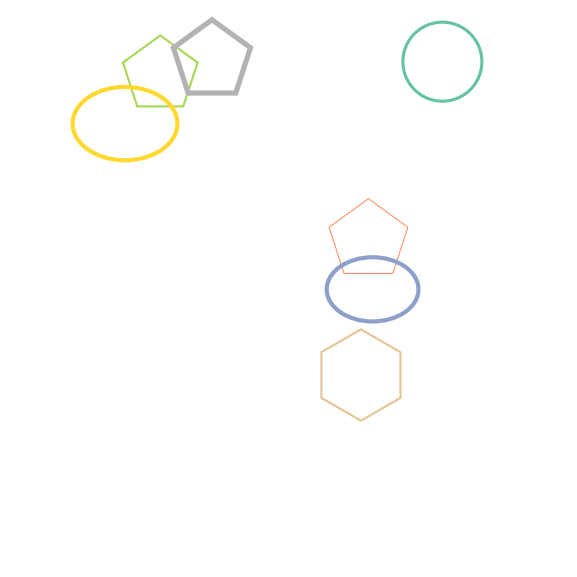[{"shape": "circle", "thickness": 1.5, "radius": 0.34, "center": [0.766, 0.892]}, {"shape": "pentagon", "thickness": 0.5, "radius": 0.36, "center": [0.638, 0.583]}, {"shape": "oval", "thickness": 2, "radius": 0.4, "center": [0.645, 0.498]}, {"shape": "pentagon", "thickness": 1, "radius": 0.34, "center": [0.278, 0.87]}, {"shape": "oval", "thickness": 2, "radius": 0.45, "center": [0.216, 0.785]}, {"shape": "hexagon", "thickness": 1, "radius": 0.4, "center": [0.625, 0.35]}, {"shape": "pentagon", "thickness": 2.5, "radius": 0.35, "center": [0.367, 0.895]}]